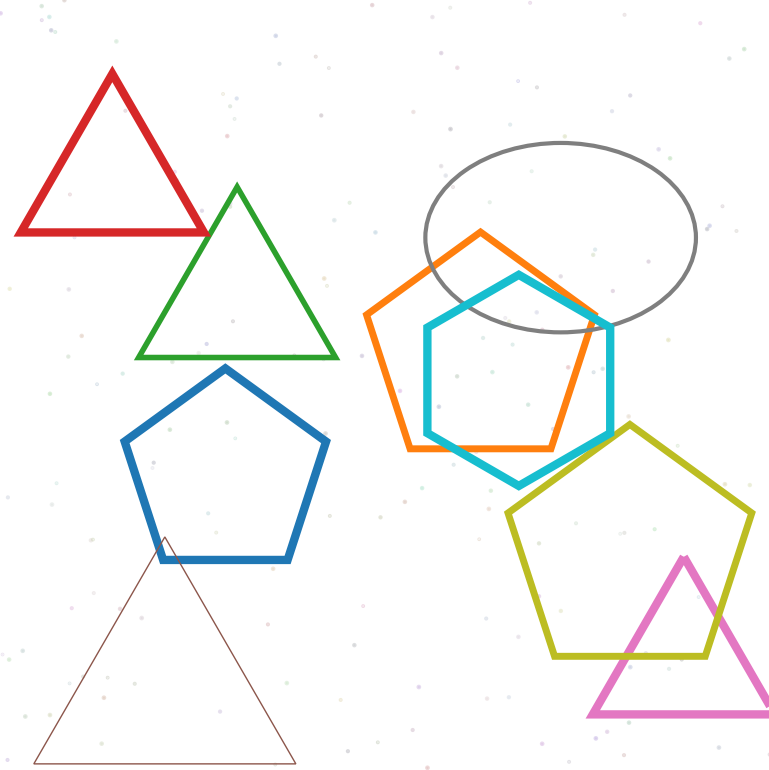[{"shape": "pentagon", "thickness": 3, "radius": 0.69, "center": [0.293, 0.384]}, {"shape": "pentagon", "thickness": 2.5, "radius": 0.78, "center": [0.624, 0.543]}, {"shape": "triangle", "thickness": 2, "radius": 0.74, "center": [0.308, 0.61]}, {"shape": "triangle", "thickness": 3, "radius": 0.69, "center": [0.146, 0.767]}, {"shape": "triangle", "thickness": 0.5, "radius": 0.98, "center": [0.214, 0.106]}, {"shape": "triangle", "thickness": 3, "radius": 0.68, "center": [0.888, 0.14]}, {"shape": "oval", "thickness": 1.5, "radius": 0.88, "center": [0.728, 0.691]}, {"shape": "pentagon", "thickness": 2.5, "radius": 0.83, "center": [0.818, 0.282]}, {"shape": "hexagon", "thickness": 3, "radius": 0.69, "center": [0.674, 0.506]}]